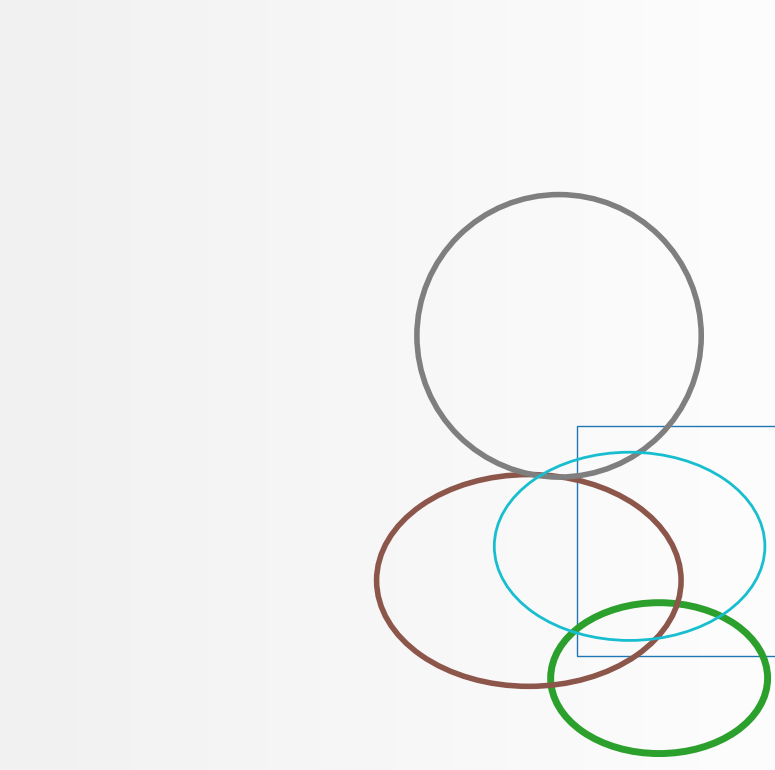[{"shape": "square", "thickness": 0.5, "radius": 0.74, "center": [0.893, 0.297]}, {"shape": "oval", "thickness": 2.5, "radius": 0.7, "center": [0.85, 0.119]}, {"shape": "oval", "thickness": 2, "radius": 0.98, "center": [0.682, 0.246]}, {"shape": "circle", "thickness": 2, "radius": 0.92, "center": [0.721, 0.564]}, {"shape": "oval", "thickness": 1, "radius": 0.87, "center": [0.812, 0.29]}]